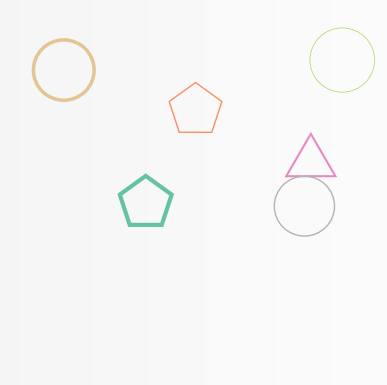[{"shape": "pentagon", "thickness": 3, "radius": 0.35, "center": [0.376, 0.473]}, {"shape": "pentagon", "thickness": 1, "radius": 0.36, "center": [0.505, 0.714]}, {"shape": "triangle", "thickness": 1.5, "radius": 0.37, "center": [0.802, 0.579]}, {"shape": "circle", "thickness": 0.5, "radius": 0.42, "center": [0.883, 0.844]}, {"shape": "circle", "thickness": 2.5, "radius": 0.39, "center": [0.165, 0.818]}, {"shape": "circle", "thickness": 1, "radius": 0.39, "center": [0.786, 0.465]}]